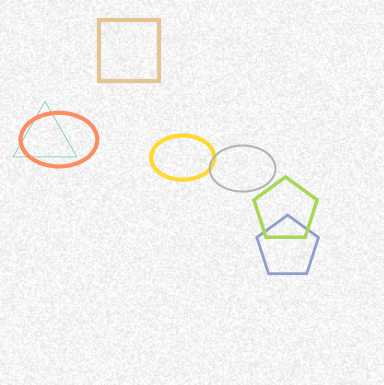[{"shape": "triangle", "thickness": 0.5, "radius": 0.48, "center": [0.117, 0.64]}, {"shape": "oval", "thickness": 3, "radius": 0.5, "center": [0.153, 0.637]}, {"shape": "pentagon", "thickness": 2, "radius": 0.42, "center": [0.747, 0.357]}, {"shape": "pentagon", "thickness": 2.5, "radius": 0.43, "center": [0.742, 0.454]}, {"shape": "oval", "thickness": 3, "radius": 0.41, "center": [0.475, 0.591]}, {"shape": "square", "thickness": 3, "radius": 0.39, "center": [0.334, 0.869]}, {"shape": "oval", "thickness": 1.5, "radius": 0.43, "center": [0.63, 0.562]}]